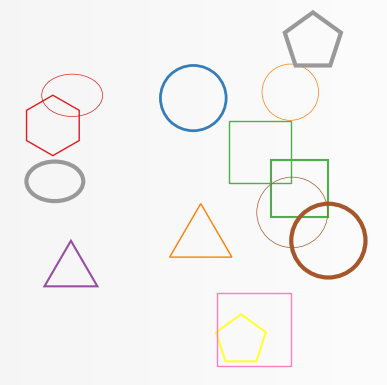[{"shape": "oval", "thickness": 0.5, "radius": 0.39, "center": [0.186, 0.752]}, {"shape": "hexagon", "thickness": 1, "radius": 0.39, "center": [0.136, 0.674]}, {"shape": "circle", "thickness": 2, "radius": 0.42, "center": [0.499, 0.745]}, {"shape": "square", "thickness": 1.5, "radius": 0.37, "center": [0.773, 0.509]}, {"shape": "square", "thickness": 1, "radius": 0.4, "center": [0.672, 0.605]}, {"shape": "triangle", "thickness": 1.5, "radius": 0.39, "center": [0.183, 0.296]}, {"shape": "circle", "thickness": 0.5, "radius": 0.37, "center": [0.749, 0.761]}, {"shape": "triangle", "thickness": 1, "radius": 0.46, "center": [0.518, 0.378]}, {"shape": "pentagon", "thickness": 1.5, "radius": 0.34, "center": [0.622, 0.116]}, {"shape": "circle", "thickness": 3, "radius": 0.48, "center": [0.847, 0.375]}, {"shape": "circle", "thickness": 0.5, "radius": 0.46, "center": [0.754, 0.448]}, {"shape": "square", "thickness": 1, "radius": 0.48, "center": [0.655, 0.144]}, {"shape": "pentagon", "thickness": 3, "radius": 0.38, "center": [0.807, 0.892]}, {"shape": "oval", "thickness": 3, "radius": 0.37, "center": [0.142, 0.529]}]